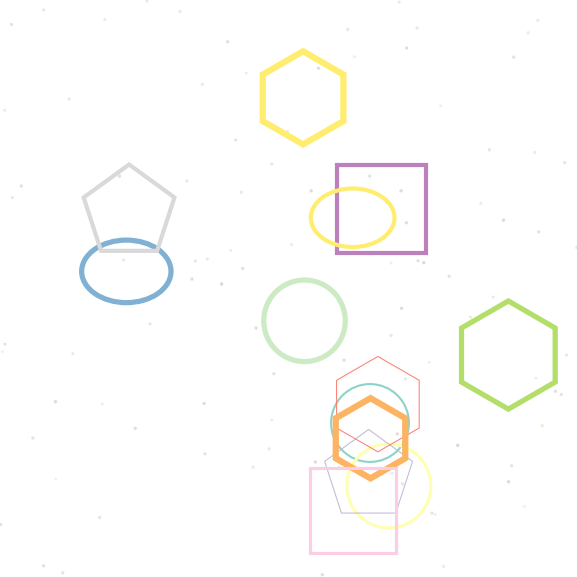[{"shape": "circle", "thickness": 1, "radius": 0.34, "center": [0.641, 0.267]}, {"shape": "circle", "thickness": 1.5, "radius": 0.36, "center": [0.673, 0.158]}, {"shape": "pentagon", "thickness": 0.5, "radius": 0.4, "center": [0.638, 0.175]}, {"shape": "hexagon", "thickness": 0.5, "radius": 0.41, "center": [0.654, 0.299]}, {"shape": "oval", "thickness": 2.5, "radius": 0.39, "center": [0.219, 0.529]}, {"shape": "hexagon", "thickness": 3, "radius": 0.35, "center": [0.642, 0.24]}, {"shape": "hexagon", "thickness": 2.5, "radius": 0.47, "center": [0.88, 0.384]}, {"shape": "square", "thickness": 1.5, "radius": 0.37, "center": [0.612, 0.115]}, {"shape": "pentagon", "thickness": 2, "radius": 0.41, "center": [0.224, 0.632]}, {"shape": "square", "thickness": 2, "radius": 0.38, "center": [0.661, 0.637]}, {"shape": "circle", "thickness": 2.5, "radius": 0.35, "center": [0.527, 0.444]}, {"shape": "oval", "thickness": 2, "radius": 0.36, "center": [0.611, 0.622]}, {"shape": "hexagon", "thickness": 3, "radius": 0.4, "center": [0.525, 0.83]}]